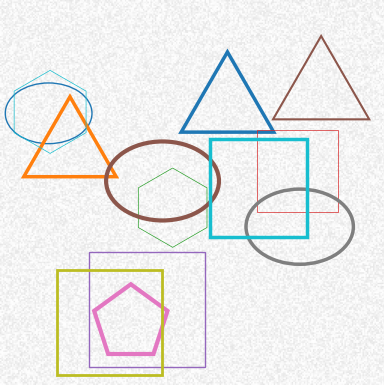[{"shape": "oval", "thickness": 1, "radius": 0.56, "center": [0.126, 0.706]}, {"shape": "triangle", "thickness": 2.5, "radius": 0.69, "center": [0.591, 0.726]}, {"shape": "triangle", "thickness": 2.5, "radius": 0.69, "center": [0.182, 0.61]}, {"shape": "hexagon", "thickness": 0.5, "radius": 0.51, "center": [0.448, 0.461]}, {"shape": "square", "thickness": 0.5, "radius": 0.53, "center": [0.772, 0.555]}, {"shape": "square", "thickness": 1, "radius": 0.75, "center": [0.382, 0.196]}, {"shape": "triangle", "thickness": 1.5, "radius": 0.72, "center": [0.834, 0.762]}, {"shape": "oval", "thickness": 3, "radius": 0.73, "center": [0.422, 0.53]}, {"shape": "pentagon", "thickness": 3, "radius": 0.5, "center": [0.34, 0.162]}, {"shape": "oval", "thickness": 2.5, "radius": 0.7, "center": [0.778, 0.411]}, {"shape": "square", "thickness": 2, "radius": 0.68, "center": [0.285, 0.162]}, {"shape": "square", "thickness": 2.5, "radius": 0.63, "center": [0.671, 0.512]}, {"shape": "hexagon", "thickness": 0.5, "radius": 0.54, "center": [0.13, 0.709]}]